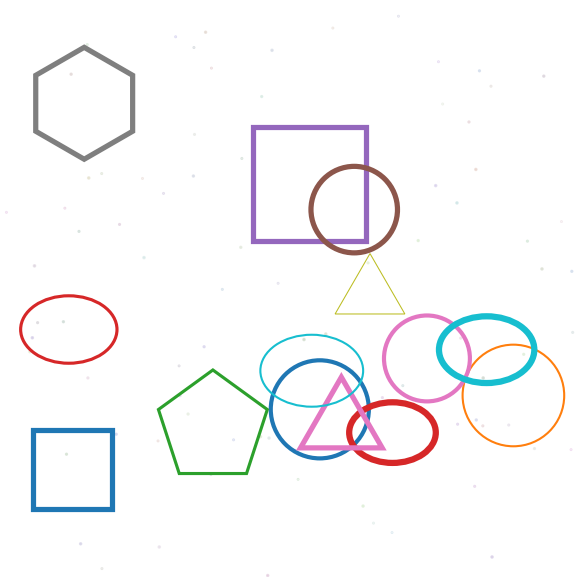[{"shape": "square", "thickness": 2.5, "radius": 0.34, "center": [0.125, 0.186]}, {"shape": "circle", "thickness": 2, "radius": 0.42, "center": [0.554, 0.29]}, {"shape": "circle", "thickness": 1, "radius": 0.44, "center": [0.889, 0.314]}, {"shape": "pentagon", "thickness": 1.5, "radius": 0.5, "center": [0.369, 0.259]}, {"shape": "oval", "thickness": 1.5, "radius": 0.42, "center": [0.119, 0.429]}, {"shape": "oval", "thickness": 3, "radius": 0.37, "center": [0.68, 0.25]}, {"shape": "square", "thickness": 2.5, "radius": 0.49, "center": [0.536, 0.681]}, {"shape": "circle", "thickness": 2.5, "radius": 0.37, "center": [0.613, 0.636]}, {"shape": "triangle", "thickness": 2.5, "radius": 0.41, "center": [0.591, 0.264]}, {"shape": "circle", "thickness": 2, "radius": 0.37, "center": [0.739, 0.378]}, {"shape": "hexagon", "thickness": 2.5, "radius": 0.48, "center": [0.146, 0.82]}, {"shape": "triangle", "thickness": 0.5, "radius": 0.35, "center": [0.641, 0.49]}, {"shape": "oval", "thickness": 1, "radius": 0.44, "center": [0.54, 0.357]}, {"shape": "oval", "thickness": 3, "radius": 0.41, "center": [0.843, 0.394]}]